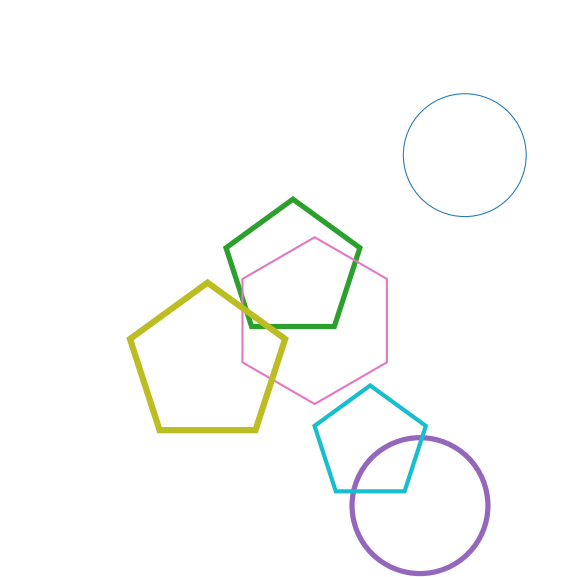[{"shape": "circle", "thickness": 0.5, "radius": 0.53, "center": [0.805, 0.73]}, {"shape": "pentagon", "thickness": 2.5, "radius": 0.61, "center": [0.507, 0.532]}, {"shape": "circle", "thickness": 2.5, "radius": 0.59, "center": [0.727, 0.124]}, {"shape": "hexagon", "thickness": 1, "radius": 0.72, "center": [0.545, 0.444]}, {"shape": "pentagon", "thickness": 3, "radius": 0.71, "center": [0.359, 0.368]}, {"shape": "pentagon", "thickness": 2, "radius": 0.51, "center": [0.641, 0.23]}]